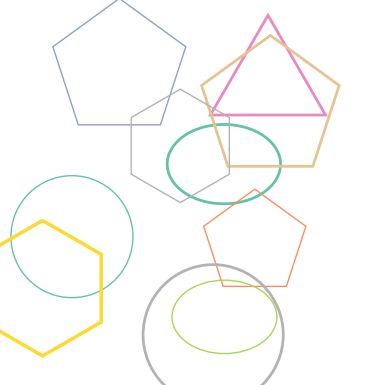[{"shape": "circle", "thickness": 1, "radius": 0.79, "center": [0.187, 0.385]}, {"shape": "oval", "thickness": 2, "radius": 0.74, "center": [0.581, 0.574]}, {"shape": "pentagon", "thickness": 1, "radius": 0.7, "center": [0.662, 0.369]}, {"shape": "pentagon", "thickness": 1, "radius": 0.91, "center": [0.31, 0.823]}, {"shape": "triangle", "thickness": 2, "radius": 0.86, "center": [0.696, 0.788]}, {"shape": "oval", "thickness": 1, "radius": 0.68, "center": [0.583, 0.177]}, {"shape": "hexagon", "thickness": 2.5, "radius": 0.88, "center": [0.111, 0.251]}, {"shape": "pentagon", "thickness": 2, "radius": 0.94, "center": [0.702, 0.72]}, {"shape": "hexagon", "thickness": 1, "radius": 0.74, "center": [0.468, 0.621]}, {"shape": "circle", "thickness": 2, "radius": 0.91, "center": [0.554, 0.13]}]